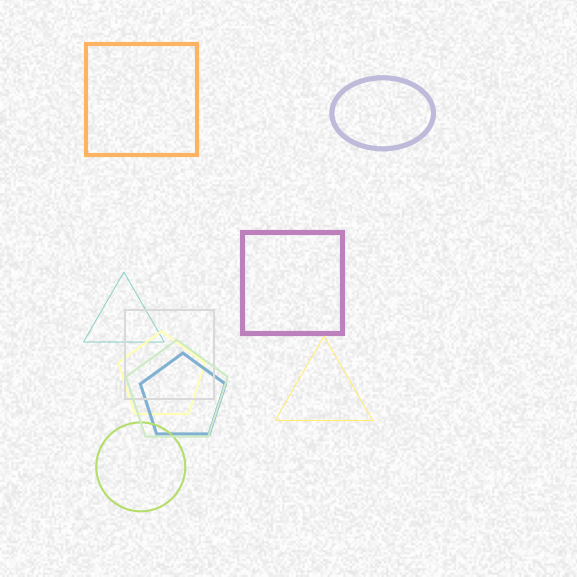[{"shape": "triangle", "thickness": 0.5, "radius": 0.4, "center": [0.215, 0.447]}, {"shape": "pentagon", "thickness": 1, "radius": 0.4, "center": [0.28, 0.346]}, {"shape": "oval", "thickness": 2.5, "radius": 0.44, "center": [0.663, 0.803]}, {"shape": "pentagon", "thickness": 1.5, "radius": 0.39, "center": [0.317, 0.31]}, {"shape": "square", "thickness": 2, "radius": 0.48, "center": [0.245, 0.827]}, {"shape": "circle", "thickness": 1, "radius": 0.38, "center": [0.244, 0.191]}, {"shape": "square", "thickness": 1, "radius": 0.39, "center": [0.294, 0.385]}, {"shape": "square", "thickness": 2.5, "radius": 0.44, "center": [0.506, 0.51]}, {"shape": "pentagon", "thickness": 1, "radius": 0.46, "center": [0.306, 0.318]}, {"shape": "triangle", "thickness": 0.5, "radius": 0.49, "center": [0.561, 0.32]}]